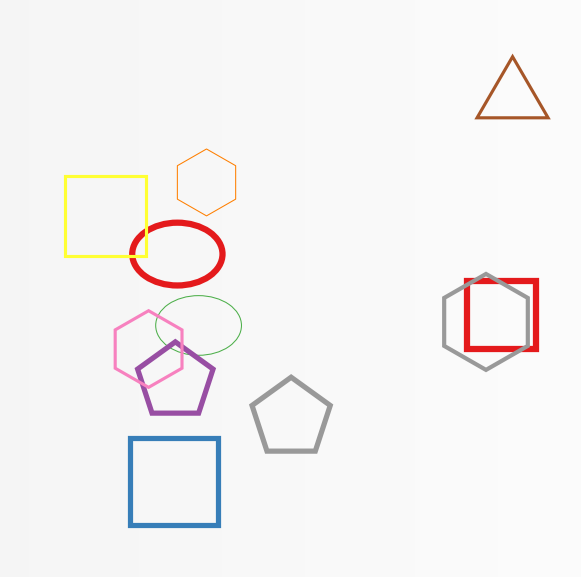[{"shape": "oval", "thickness": 3, "radius": 0.39, "center": [0.305, 0.559]}, {"shape": "square", "thickness": 3, "radius": 0.29, "center": [0.863, 0.453]}, {"shape": "square", "thickness": 2.5, "radius": 0.38, "center": [0.3, 0.166]}, {"shape": "oval", "thickness": 0.5, "radius": 0.37, "center": [0.342, 0.436]}, {"shape": "pentagon", "thickness": 2.5, "radius": 0.34, "center": [0.302, 0.339]}, {"shape": "hexagon", "thickness": 0.5, "radius": 0.29, "center": [0.355, 0.683]}, {"shape": "square", "thickness": 1.5, "radius": 0.35, "center": [0.181, 0.625]}, {"shape": "triangle", "thickness": 1.5, "radius": 0.35, "center": [0.882, 0.83]}, {"shape": "hexagon", "thickness": 1.5, "radius": 0.33, "center": [0.256, 0.395]}, {"shape": "pentagon", "thickness": 2.5, "radius": 0.35, "center": [0.501, 0.275]}, {"shape": "hexagon", "thickness": 2, "radius": 0.42, "center": [0.836, 0.442]}]